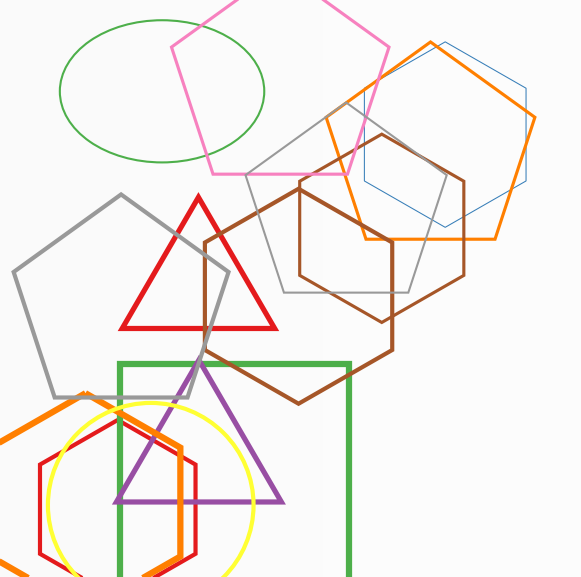[{"shape": "hexagon", "thickness": 2, "radius": 0.77, "center": [0.203, 0.117]}, {"shape": "triangle", "thickness": 2.5, "radius": 0.76, "center": [0.341, 0.506]}, {"shape": "hexagon", "thickness": 0.5, "radius": 0.8, "center": [0.766, 0.766]}, {"shape": "oval", "thickness": 1, "radius": 0.88, "center": [0.279, 0.841]}, {"shape": "square", "thickness": 3, "radius": 0.99, "center": [0.404, 0.172]}, {"shape": "triangle", "thickness": 2.5, "radius": 0.82, "center": [0.342, 0.212]}, {"shape": "hexagon", "thickness": 3, "radius": 0.94, "center": [0.147, 0.13]}, {"shape": "pentagon", "thickness": 1.5, "radius": 0.94, "center": [0.741, 0.738]}, {"shape": "circle", "thickness": 2, "radius": 0.88, "center": [0.259, 0.125]}, {"shape": "hexagon", "thickness": 1.5, "radius": 0.82, "center": [0.657, 0.604]}, {"shape": "hexagon", "thickness": 2, "radius": 0.93, "center": [0.514, 0.486]}, {"shape": "pentagon", "thickness": 1.5, "radius": 0.98, "center": [0.482, 0.857]}, {"shape": "pentagon", "thickness": 1, "radius": 0.91, "center": [0.595, 0.64]}, {"shape": "pentagon", "thickness": 2, "radius": 0.97, "center": [0.208, 0.468]}]